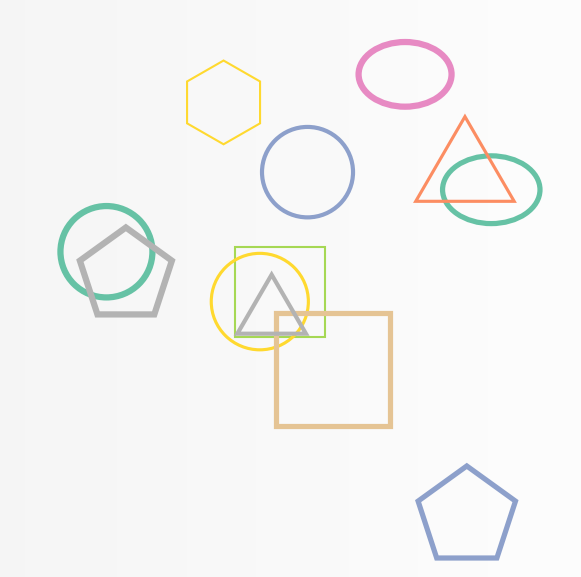[{"shape": "circle", "thickness": 3, "radius": 0.4, "center": [0.183, 0.563]}, {"shape": "oval", "thickness": 2.5, "radius": 0.42, "center": [0.845, 0.671]}, {"shape": "triangle", "thickness": 1.5, "radius": 0.49, "center": [0.8, 0.699]}, {"shape": "pentagon", "thickness": 2.5, "radius": 0.44, "center": [0.803, 0.104]}, {"shape": "circle", "thickness": 2, "radius": 0.39, "center": [0.529, 0.701]}, {"shape": "oval", "thickness": 3, "radius": 0.4, "center": [0.697, 0.87]}, {"shape": "square", "thickness": 1, "radius": 0.39, "center": [0.482, 0.494]}, {"shape": "circle", "thickness": 1.5, "radius": 0.42, "center": [0.447, 0.477]}, {"shape": "hexagon", "thickness": 1, "radius": 0.36, "center": [0.385, 0.822]}, {"shape": "square", "thickness": 2.5, "radius": 0.49, "center": [0.573, 0.36]}, {"shape": "pentagon", "thickness": 3, "radius": 0.42, "center": [0.217, 0.522]}, {"shape": "triangle", "thickness": 2, "radius": 0.34, "center": [0.467, 0.455]}]